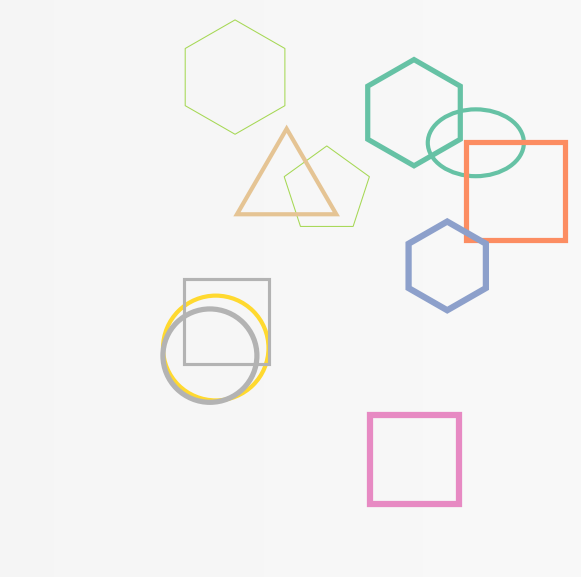[{"shape": "hexagon", "thickness": 2.5, "radius": 0.46, "center": [0.712, 0.804]}, {"shape": "oval", "thickness": 2, "radius": 0.41, "center": [0.819, 0.752]}, {"shape": "square", "thickness": 2.5, "radius": 0.42, "center": [0.886, 0.668]}, {"shape": "hexagon", "thickness": 3, "radius": 0.38, "center": [0.769, 0.539]}, {"shape": "square", "thickness": 3, "radius": 0.38, "center": [0.713, 0.204]}, {"shape": "hexagon", "thickness": 0.5, "radius": 0.5, "center": [0.404, 0.866]}, {"shape": "pentagon", "thickness": 0.5, "radius": 0.39, "center": [0.562, 0.669]}, {"shape": "circle", "thickness": 2, "radius": 0.45, "center": [0.371, 0.396]}, {"shape": "triangle", "thickness": 2, "radius": 0.49, "center": [0.493, 0.677]}, {"shape": "square", "thickness": 1.5, "radius": 0.37, "center": [0.39, 0.443]}, {"shape": "circle", "thickness": 2.5, "radius": 0.4, "center": [0.361, 0.383]}]